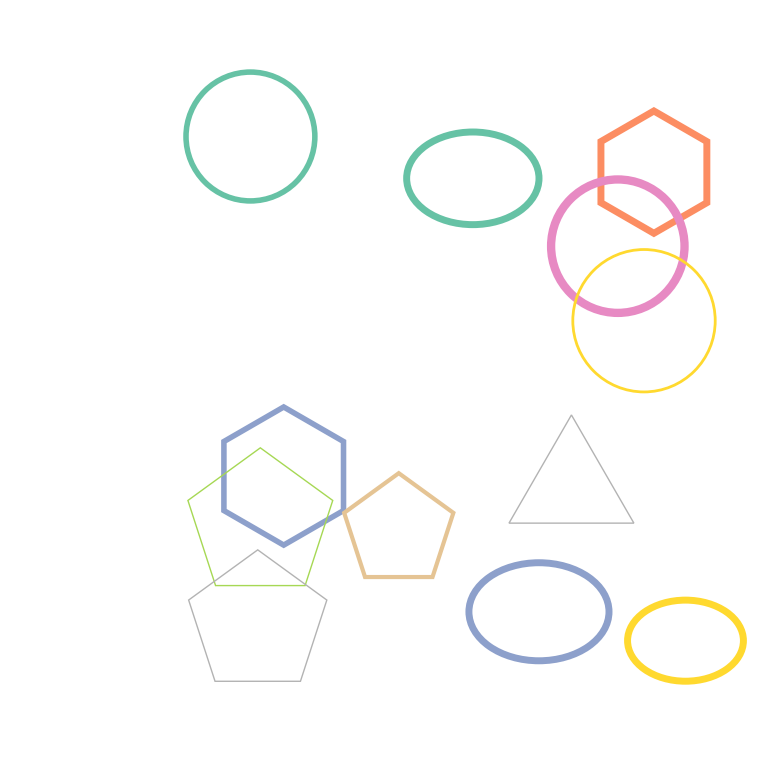[{"shape": "oval", "thickness": 2.5, "radius": 0.43, "center": [0.614, 0.768]}, {"shape": "circle", "thickness": 2, "radius": 0.42, "center": [0.325, 0.823]}, {"shape": "hexagon", "thickness": 2.5, "radius": 0.4, "center": [0.849, 0.776]}, {"shape": "hexagon", "thickness": 2, "radius": 0.45, "center": [0.368, 0.382]}, {"shape": "oval", "thickness": 2.5, "radius": 0.45, "center": [0.7, 0.206]}, {"shape": "circle", "thickness": 3, "radius": 0.43, "center": [0.802, 0.68]}, {"shape": "pentagon", "thickness": 0.5, "radius": 0.49, "center": [0.338, 0.32]}, {"shape": "circle", "thickness": 1, "radius": 0.46, "center": [0.836, 0.583]}, {"shape": "oval", "thickness": 2.5, "radius": 0.38, "center": [0.89, 0.168]}, {"shape": "pentagon", "thickness": 1.5, "radius": 0.37, "center": [0.518, 0.311]}, {"shape": "pentagon", "thickness": 0.5, "radius": 0.47, "center": [0.335, 0.192]}, {"shape": "triangle", "thickness": 0.5, "radius": 0.47, "center": [0.742, 0.367]}]